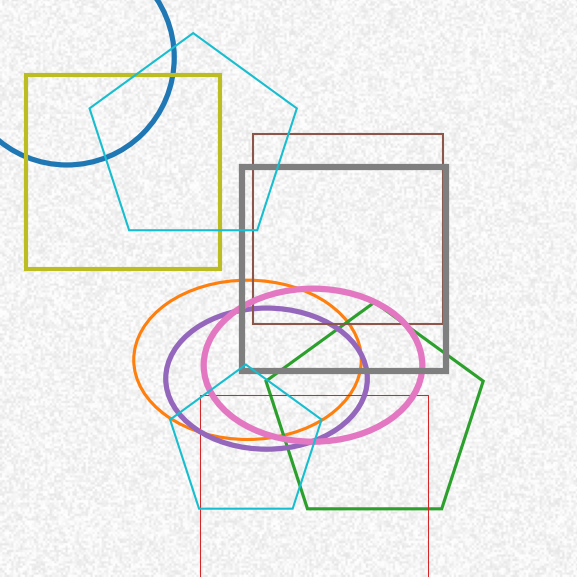[{"shape": "circle", "thickness": 2.5, "radius": 0.93, "center": [0.116, 0.899]}, {"shape": "oval", "thickness": 1.5, "radius": 0.99, "center": [0.429, 0.376]}, {"shape": "pentagon", "thickness": 1.5, "radius": 0.99, "center": [0.649, 0.278]}, {"shape": "square", "thickness": 0.5, "radius": 0.99, "center": [0.543, 0.118]}, {"shape": "oval", "thickness": 2.5, "radius": 0.87, "center": [0.462, 0.343]}, {"shape": "square", "thickness": 1, "radius": 0.82, "center": [0.602, 0.602]}, {"shape": "oval", "thickness": 3, "radius": 0.95, "center": [0.542, 0.367]}, {"shape": "square", "thickness": 3, "radius": 0.88, "center": [0.596, 0.533]}, {"shape": "square", "thickness": 2, "radius": 0.84, "center": [0.213, 0.701]}, {"shape": "pentagon", "thickness": 1, "radius": 0.94, "center": [0.335, 0.753]}, {"shape": "pentagon", "thickness": 1, "radius": 0.69, "center": [0.426, 0.23]}]